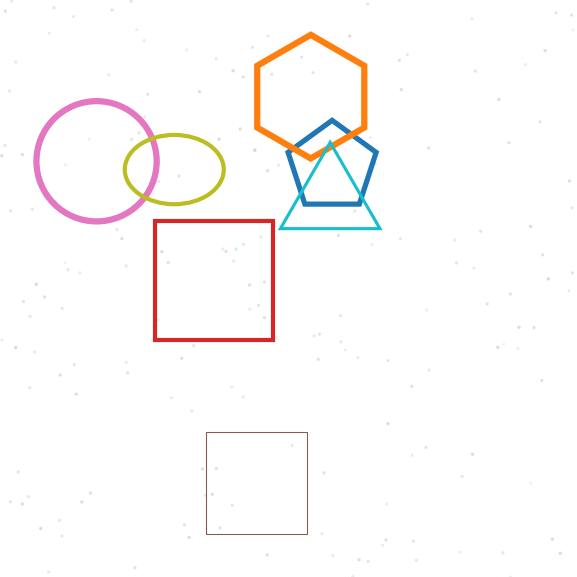[{"shape": "pentagon", "thickness": 2.5, "radius": 0.4, "center": [0.575, 0.711]}, {"shape": "hexagon", "thickness": 3, "radius": 0.54, "center": [0.538, 0.832]}, {"shape": "square", "thickness": 2, "radius": 0.51, "center": [0.37, 0.513]}, {"shape": "square", "thickness": 0.5, "radius": 0.44, "center": [0.444, 0.162]}, {"shape": "circle", "thickness": 3, "radius": 0.52, "center": [0.167, 0.72]}, {"shape": "oval", "thickness": 2, "radius": 0.43, "center": [0.302, 0.706]}, {"shape": "triangle", "thickness": 1.5, "radius": 0.5, "center": [0.572, 0.653]}]